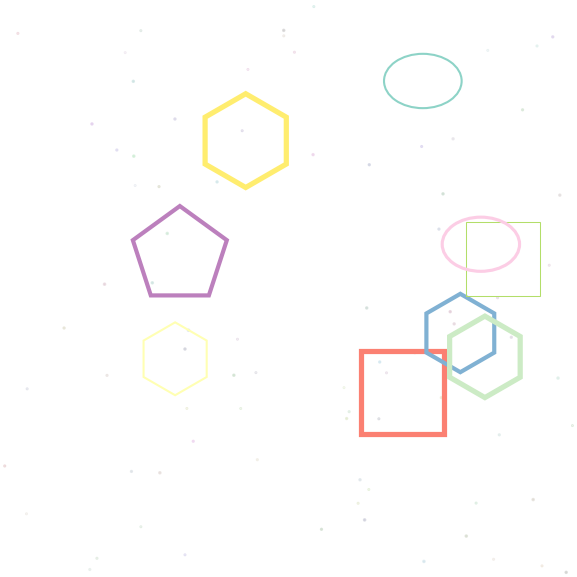[{"shape": "oval", "thickness": 1, "radius": 0.34, "center": [0.732, 0.859]}, {"shape": "hexagon", "thickness": 1, "radius": 0.32, "center": [0.303, 0.378]}, {"shape": "square", "thickness": 2.5, "radius": 0.36, "center": [0.697, 0.319]}, {"shape": "hexagon", "thickness": 2, "radius": 0.34, "center": [0.797, 0.422]}, {"shape": "square", "thickness": 0.5, "radius": 0.32, "center": [0.871, 0.551]}, {"shape": "oval", "thickness": 1.5, "radius": 0.33, "center": [0.833, 0.576]}, {"shape": "pentagon", "thickness": 2, "radius": 0.43, "center": [0.311, 0.557]}, {"shape": "hexagon", "thickness": 2.5, "radius": 0.35, "center": [0.84, 0.381]}, {"shape": "hexagon", "thickness": 2.5, "radius": 0.41, "center": [0.425, 0.756]}]